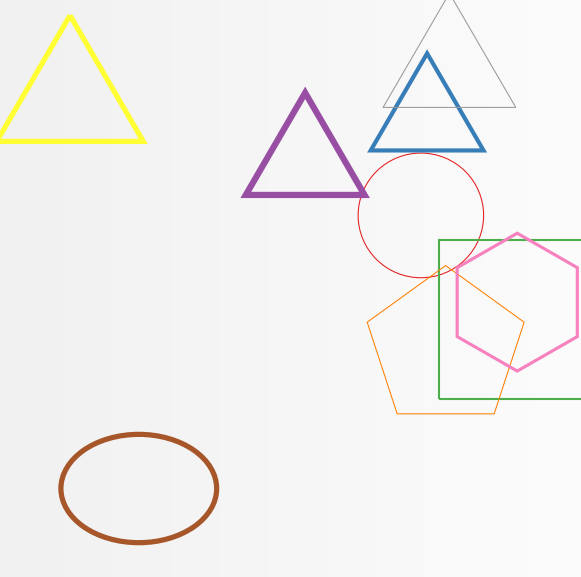[{"shape": "circle", "thickness": 0.5, "radius": 0.54, "center": [0.724, 0.626]}, {"shape": "triangle", "thickness": 2, "radius": 0.56, "center": [0.735, 0.795]}, {"shape": "square", "thickness": 1, "radius": 0.69, "center": [0.893, 0.446]}, {"shape": "triangle", "thickness": 3, "radius": 0.59, "center": [0.525, 0.721]}, {"shape": "pentagon", "thickness": 0.5, "radius": 0.71, "center": [0.767, 0.397]}, {"shape": "triangle", "thickness": 2.5, "radius": 0.73, "center": [0.12, 0.827]}, {"shape": "oval", "thickness": 2.5, "radius": 0.67, "center": [0.239, 0.153]}, {"shape": "hexagon", "thickness": 1.5, "radius": 0.6, "center": [0.89, 0.476]}, {"shape": "triangle", "thickness": 0.5, "radius": 0.66, "center": [0.773, 0.879]}]